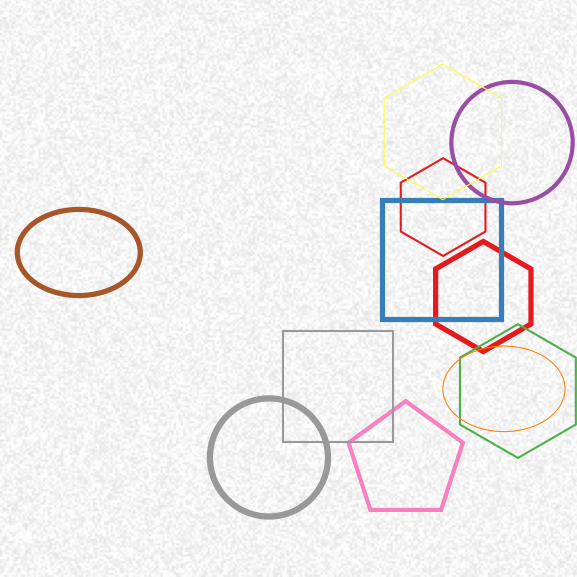[{"shape": "hexagon", "thickness": 1, "radius": 0.42, "center": [0.767, 0.641]}, {"shape": "hexagon", "thickness": 2.5, "radius": 0.48, "center": [0.837, 0.486]}, {"shape": "square", "thickness": 2.5, "radius": 0.51, "center": [0.764, 0.55]}, {"shape": "hexagon", "thickness": 1, "radius": 0.58, "center": [0.897, 0.322]}, {"shape": "circle", "thickness": 2, "radius": 0.53, "center": [0.887, 0.752]}, {"shape": "oval", "thickness": 0.5, "radius": 0.53, "center": [0.873, 0.326]}, {"shape": "hexagon", "thickness": 0.5, "radius": 0.59, "center": [0.767, 0.771]}, {"shape": "oval", "thickness": 2.5, "radius": 0.53, "center": [0.136, 0.562]}, {"shape": "pentagon", "thickness": 2, "radius": 0.52, "center": [0.703, 0.2]}, {"shape": "circle", "thickness": 3, "radius": 0.51, "center": [0.466, 0.207]}, {"shape": "square", "thickness": 1, "radius": 0.48, "center": [0.585, 0.33]}]